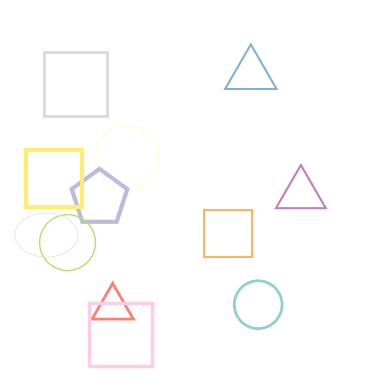[{"shape": "circle", "thickness": 2, "radius": 0.31, "center": [0.671, 0.209]}, {"shape": "circle", "thickness": 0.5, "radius": 0.41, "center": [0.329, 0.593]}, {"shape": "pentagon", "thickness": 3, "radius": 0.38, "center": [0.258, 0.485]}, {"shape": "triangle", "thickness": 2, "radius": 0.31, "center": [0.293, 0.202]}, {"shape": "triangle", "thickness": 1.5, "radius": 0.39, "center": [0.651, 0.807]}, {"shape": "square", "thickness": 1.5, "radius": 0.31, "center": [0.593, 0.394]}, {"shape": "circle", "thickness": 1, "radius": 0.36, "center": [0.175, 0.37]}, {"shape": "square", "thickness": 2.5, "radius": 0.41, "center": [0.312, 0.131]}, {"shape": "square", "thickness": 2, "radius": 0.41, "center": [0.197, 0.782]}, {"shape": "triangle", "thickness": 1.5, "radius": 0.37, "center": [0.782, 0.497]}, {"shape": "oval", "thickness": 0.5, "radius": 0.41, "center": [0.12, 0.389]}, {"shape": "square", "thickness": 3, "radius": 0.37, "center": [0.141, 0.536]}]